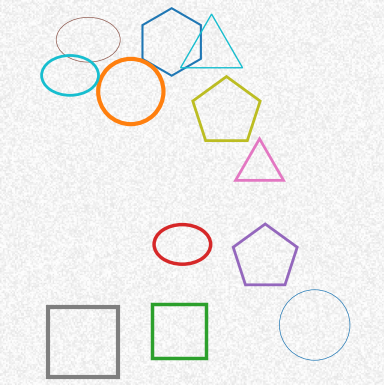[{"shape": "circle", "thickness": 0.5, "radius": 0.46, "center": [0.817, 0.156]}, {"shape": "hexagon", "thickness": 1.5, "radius": 0.44, "center": [0.446, 0.891]}, {"shape": "circle", "thickness": 3, "radius": 0.42, "center": [0.34, 0.762]}, {"shape": "square", "thickness": 2.5, "radius": 0.35, "center": [0.465, 0.141]}, {"shape": "oval", "thickness": 2.5, "radius": 0.37, "center": [0.474, 0.365]}, {"shape": "pentagon", "thickness": 2, "radius": 0.44, "center": [0.689, 0.331]}, {"shape": "oval", "thickness": 0.5, "radius": 0.42, "center": [0.229, 0.897]}, {"shape": "triangle", "thickness": 2, "radius": 0.36, "center": [0.674, 0.568]}, {"shape": "square", "thickness": 3, "radius": 0.45, "center": [0.215, 0.113]}, {"shape": "pentagon", "thickness": 2, "radius": 0.46, "center": [0.588, 0.709]}, {"shape": "oval", "thickness": 2, "radius": 0.37, "center": [0.182, 0.804]}, {"shape": "triangle", "thickness": 1, "radius": 0.46, "center": [0.55, 0.87]}]